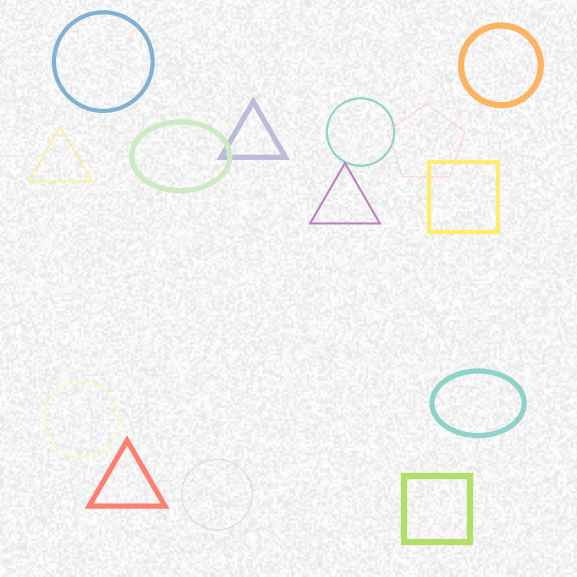[{"shape": "oval", "thickness": 2.5, "radius": 0.4, "center": [0.828, 0.301]}, {"shape": "circle", "thickness": 1, "radius": 0.29, "center": [0.624, 0.77]}, {"shape": "circle", "thickness": 0.5, "radius": 0.32, "center": [0.142, 0.273]}, {"shape": "triangle", "thickness": 2.5, "radius": 0.32, "center": [0.439, 0.759]}, {"shape": "triangle", "thickness": 2.5, "radius": 0.38, "center": [0.22, 0.161]}, {"shape": "circle", "thickness": 2, "radius": 0.43, "center": [0.179, 0.892]}, {"shape": "circle", "thickness": 3, "radius": 0.35, "center": [0.867, 0.886]}, {"shape": "square", "thickness": 3, "radius": 0.29, "center": [0.757, 0.117]}, {"shape": "pentagon", "thickness": 0.5, "radius": 0.35, "center": [0.738, 0.75]}, {"shape": "circle", "thickness": 0.5, "radius": 0.31, "center": [0.376, 0.143]}, {"shape": "triangle", "thickness": 1, "radius": 0.35, "center": [0.597, 0.647]}, {"shape": "oval", "thickness": 2.5, "radius": 0.43, "center": [0.313, 0.728]}, {"shape": "square", "thickness": 2, "radius": 0.3, "center": [0.803, 0.658]}, {"shape": "triangle", "thickness": 0.5, "radius": 0.32, "center": [0.104, 0.717]}]